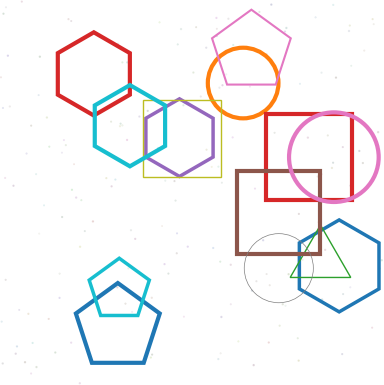[{"shape": "pentagon", "thickness": 3, "radius": 0.57, "center": [0.306, 0.15]}, {"shape": "hexagon", "thickness": 2.5, "radius": 0.6, "center": [0.881, 0.309]}, {"shape": "circle", "thickness": 3, "radius": 0.46, "center": [0.632, 0.784]}, {"shape": "triangle", "thickness": 1, "radius": 0.45, "center": [0.832, 0.325]}, {"shape": "hexagon", "thickness": 3, "radius": 0.54, "center": [0.244, 0.808]}, {"shape": "square", "thickness": 3, "radius": 0.56, "center": [0.803, 0.593]}, {"shape": "hexagon", "thickness": 2.5, "radius": 0.5, "center": [0.466, 0.642]}, {"shape": "square", "thickness": 3, "radius": 0.54, "center": [0.724, 0.448]}, {"shape": "pentagon", "thickness": 1.5, "radius": 0.54, "center": [0.653, 0.867]}, {"shape": "circle", "thickness": 3, "radius": 0.58, "center": [0.867, 0.592]}, {"shape": "circle", "thickness": 0.5, "radius": 0.45, "center": [0.724, 0.303]}, {"shape": "square", "thickness": 1, "radius": 0.5, "center": [0.473, 0.64]}, {"shape": "pentagon", "thickness": 2.5, "radius": 0.41, "center": [0.31, 0.247]}, {"shape": "hexagon", "thickness": 3, "radius": 0.53, "center": [0.337, 0.674]}]